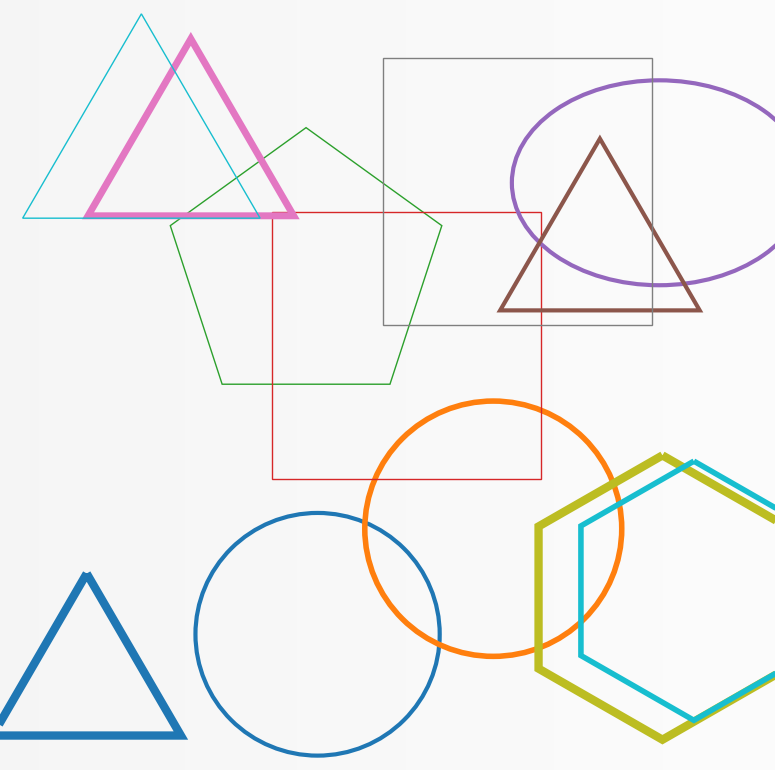[{"shape": "triangle", "thickness": 3, "radius": 0.7, "center": [0.112, 0.115]}, {"shape": "circle", "thickness": 1.5, "radius": 0.79, "center": [0.41, 0.176]}, {"shape": "circle", "thickness": 2, "radius": 0.83, "center": [0.636, 0.313]}, {"shape": "pentagon", "thickness": 0.5, "radius": 0.92, "center": [0.395, 0.65]}, {"shape": "square", "thickness": 0.5, "radius": 0.87, "center": [0.525, 0.551]}, {"shape": "oval", "thickness": 1.5, "radius": 0.95, "center": [0.851, 0.763]}, {"shape": "triangle", "thickness": 1.5, "radius": 0.74, "center": [0.774, 0.671]}, {"shape": "triangle", "thickness": 2.5, "radius": 0.77, "center": [0.246, 0.796]}, {"shape": "square", "thickness": 0.5, "radius": 0.86, "center": [0.668, 0.751]}, {"shape": "hexagon", "thickness": 3, "radius": 0.92, "center": [0.855, 0.224]}, {"shape": "hexagon", "thickness": 2, "radius": 0.84, "center": [0.895, 0.233]}, {"shape": "triangle", "thickness": 0.5, "radius": 0.88, "center": [0.182, 0.805]}]